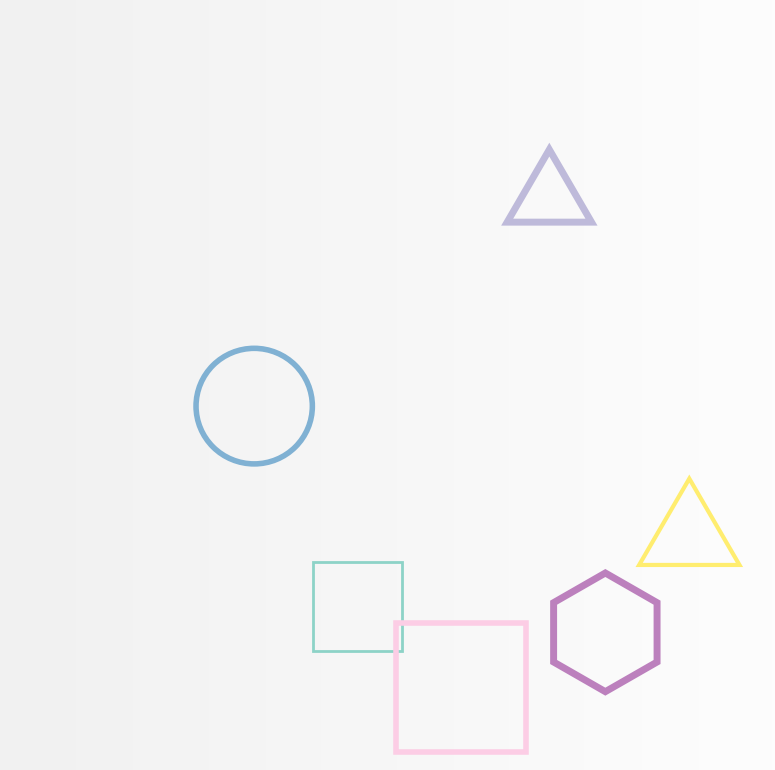[{"shape": "square", "thickness": 1, "radius": 0.29, "center": [0.461, 0.212]}, {"shape": "triangle", "thickness": 2.5, "radius": 0.31, "center": [0.709, 0.743]}, {"shape": "circle", "thickness": 2, "radius": 0.38, "center": [0.328, 0.473]}, {"shape": "square", "thickness": 2, "radius": 0.42, "center": [0.595, 0.107]}, {"shape": "hexagon", "thickness": 2.5, "radius": 0.39, "center": [0.781, 0.179]}, {"shape": "triangle", "thickness": 1.5, "radius": 0.37, "center": [0.889, 0.304]}]